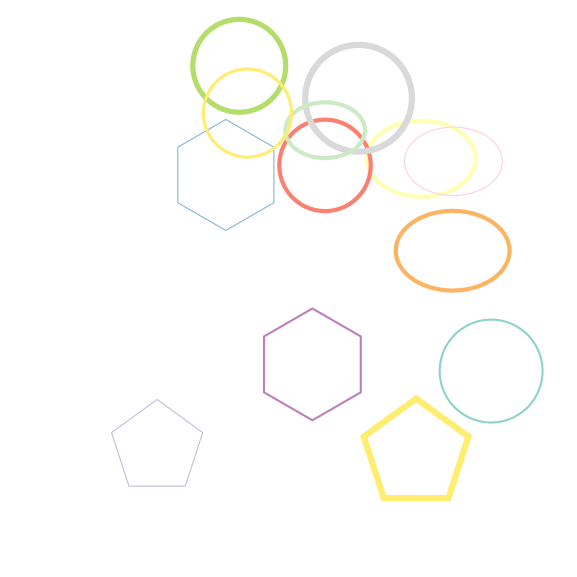[{"shape": "circle", "thickness": 1, "radius": 0.45, "center": [0.85, 0.357]}, {"shape": "oval", "thickness": 2, "radius": 0.47, "center": [0.73, 0.724]}, {"shape": "pentagon", "thickness": 0.5, "radius": 0.41, "center": [0.272, 0.224]}, {"shape": "circle", "thickness": 2, "radius": 0.4, "center": [0.563, 0.713]}, {"shape": "hexagon", "thickness": 0.5, "radius": 0.48, "center": [0.391, 0.696]}, {"shape": "oval", "thickness": 2, "radius": 0.49, "center": [0.784, 0.565]}, {"shape": "circle", "thickness": 2.5, "radius": 0.4, "center": [0.414, 0.885]}, {"shape": "oval", "thickness": 0.5, "radius": 0.42, "center": [0.785, 0.72]}, {"shape": "circle", "thickness": 3, "radius": 0.46, "center": [0.621, 0.829]}, {"shape": "hexagon", "thickness": 1, "radius": 0.48, "center": [0.541, 0.368]}, {"shape": "oval", "thickness": 2, "radius": 0.34, "center": [0.563, 0.774]}, {"shape": "pentagon", "thickness": 3, "radius": 0.48, "center": [0.721, 0.214]}, {"shape": "circle", "thickness": 1.5, "radius": 0.38, "center": [0.429, 0.803]}]